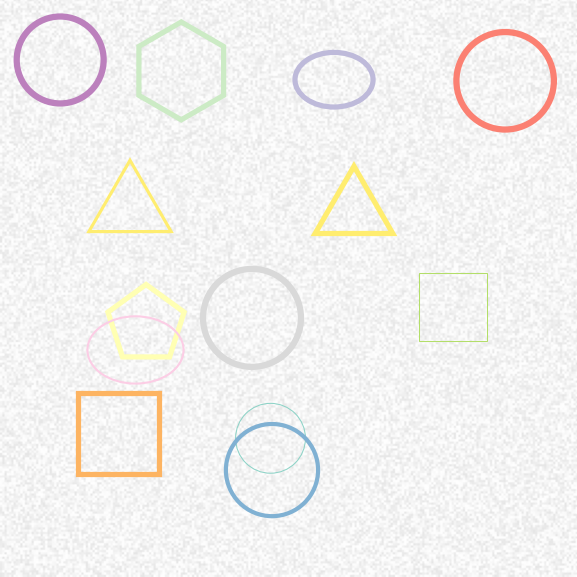[{"shape": "circle", "thickness": 0.5, "radius": 0.3, "center": [0.468, 0.24]}, {"shape": "pentagon", "thickness": 2.5, "radius": 0.35, "center": [0.253, 0.437]}, {"shape": "oval", "thickness": 2.5, "radius": 0.34, "center": [0.578, 0.861]}, {"shape": "circle", "thickness": 3, "radius": 0.42, "center": [0.875, 0.859]}, {"shape": "circle", "thickness": 2, "radius": 0.4, "center": [0.471, 0.185]}, {"shape": "square", "thickness": 2.5, "radius": 0.35, "center": [0.205, 0.248]}, {"shape": "square", "thickness": 0.5, "radius": 0.29, "center": [0.785, 0.467]}, {"shape": "oval", "thickness": 1, "radius": 0.42, "center": [0.235, 0.393]}, {"shape": "circle", "thickness": 3, "radius": 0.42, "center": [0.436, 0.449]}, {"shape": "circle", "thickness": 3, "radius": 0.38, "center": [0.104, 0.895]}, {"shape": "hexagon", "thickness": 2.5, "radius": 0.42, "center": [0.314, 0.876]}, {"shape": "triangle", "thickness": 2.5, "radius": 0.39, "center": [0.613, 0.634]}, {"shape": "triangle", "thickness": 1.5, "radius": 0.41, "center": [0.225, 0.639]}]